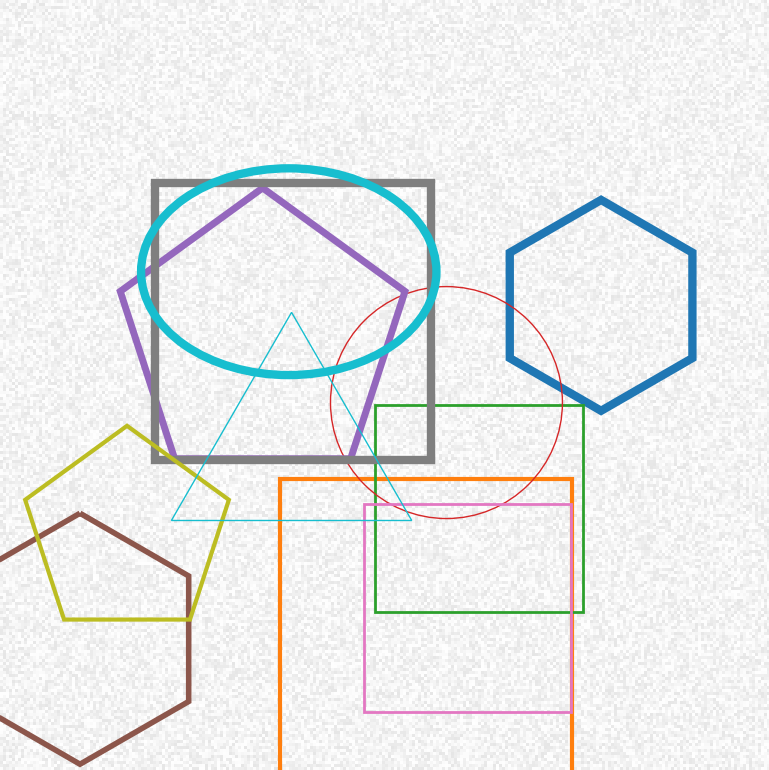[{"shape": "hexagon", "thickness": 3, "radius": 0.68, "center": [0.781, 0.603]}, {"shape": "square", "thickness": 1.5, "radius": 0.95, "center": [0.553, 0.187]}, {"shape": "square", "thickness": 1, "radius": 0.67, "center": [0.622, 0.339]}, {"shape": "circle", "thickness": 0.5, "radius": 0.75, "center": [0.58, 0.477]}, {"shape": "pentagon", "thickness": 2.5, "radius": 0.97, "center": [0.341, 0.561]}, {"shape": "hexagon", "thickness": 2, "radius": 0.81, "center": [0.104, 0.17]}, {"shape": "square", "thickness": 1, "radius": 0.67, "center": [0.607, 0.21]}, {"shape": "square", "thickness": 3, "radius": 0.9, "center": [0.381, 0.582]}, {"shape": "pentagon", "thickness": 1.5, "radius": 0.7, "center": [0.165, 0.308]}, {"shape": "triangle", "thickness": 0.5, "radius": 0.9, "center": [0.379, 0.414]}, {"shape": "oval", "thickness": 3, "radius": 0.96, "center": [0.375, 0.647]}]